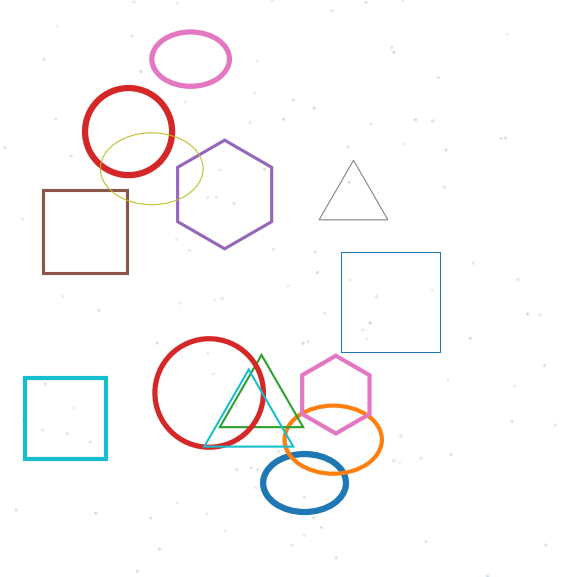[{"shape": "oval", "thickness": 3, "radius": 0.36, "center": [0.527, 0.163]}, {"shape": "square", "thickness": 0.5, "radius": 0.43, "center": [0.676, 0.476]}, {"shape": "oval", "thickness": 2, "radius": 0.42, "center": [0.577, 0.238]}, {"shape": "triangle", "thickness": 1, "radius": 0.42, "center": [0.453, 0.301]}, {"shape": "circle", "thickness": 2.5, "radius": 0.47, "center": [0.362, 0.319]}, {"shape": "circle", "thickness": 3, "radius": 0.38, "center": [0.223, 0.771]}, {"shape": "hexagon", "thickness": 1.5, "radius": 0.47, "center": [0.389, 0.662]}, {"shape": "square", "thickness": 1.5, "radius": 0.36, "center": [0.147, 0.598]}, {"shape": "hexagon", "thickness": 2, "radius": 0.34, "center": [0.582, 0.316]}, {"shape": "oval", "thickness": 2.5, "radius": 0.34, "center": [0.33, 0.897]}, {"shape": "triangle", "thickness": 0.5, "radius": 0.34, "center": [0.612, 0.653]}, {"shape": "oval", "thickness": 0.5, "radius": 0.44, "center": [0.263, 0.707]}, {"shape": "triangle", "thickness": 1, "radius": 0.44, "center": [0.431, 0.27]}, {"shape": "square", "thickness": 2, "radius": 0.35, "center": [0.113, 0.274]}]